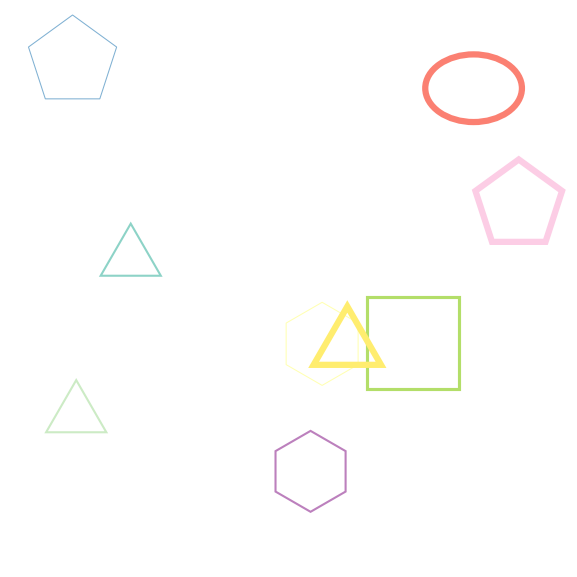[{"shape": "triangle", "thickness": 1, "radius": 0.3, "center": [0.226, 0.552]}, {"shape": "hexagon", "thickness": 0.5, "radius": 0.36, "center": [0.558, 0.404]}, {"shape": "oval", "thickness": 3, "radius": 0.42, "center": [0.82, 0.846]}, {"shape": "pentagon", "thickness": 0.5, "radius": 0.4, "center": [0.126, 0.893]}, {"shape": "square", "thickness": 1.5, "radius": 0.4, "center": [0.715, 0.406]}, {"shape": "pentagon", "thickness": 3, "radius": 0.39, "center": [0.898, 0.644]}, {"shape": "hexagon", "thickness": 1, "radius": 0.35, "center": [0.538, 0.183]}, {"shape": "triangle", "thickness": 1, "radius": 0.3, "center": [0.132, 0.281]}, {"shape": "triangle", "thickness": 3, "radius": 0.34, "center": [0.601, 0.401]}]